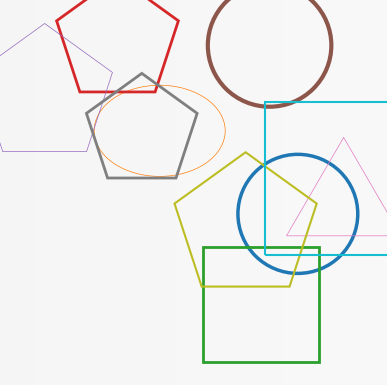[{"shape": "circle", "thickness": 2.5, "radius": 0.77, "center": [0.769, 0.444]}, {"shape": "oval", "thickness": 0.5, "radius": 0.85, "center": [0.412, 0.66]}, {"shape": "square", "thickness": 2, "radius": 0.75, "center": [0.674, 0.21]}, {"shape": "pentagon", "thickness": 2, "radius": 0.83, "center": [0.303, 0.895]}, {"shape": "pentagon", "thickness": 0.5, "radius": 0.92, "center": [0.115, 0.755]}, {"shape": "circle", "thickness": 3, "radius": 0.8, "center": [0.696, 0.882]}, {"shape": "triangle", "thickness": 0.5, "radius": 0.85, "center": [0.887, 0.473]}, {"shape": "pentagon", "thickness": 2, "radius": 0.75, "center": [0.366, 0.659]}, {"shape": "pentagon", "thickness": 1.5, "radius": 0.96, "center": [0.634, 0.412]}, {"shape": "square", "thickness": 1.5, "radius": 0.99, "center": [0.882, 0.535]}]